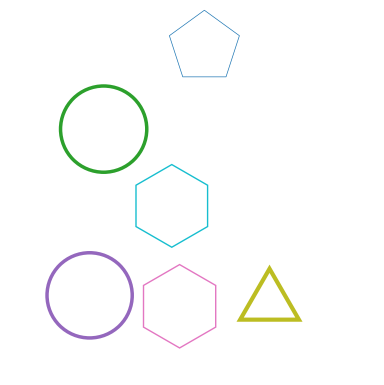[{"shape": "pentagon", "thickness": 0.5, "radius": 0.48, "center": [0.531, 0.878]}, {"shape": "circle", "thickness": 2.5, "radius": 0.56, "center": [0.269, 0.665]}, {"shape": "circle", "thickness": 2.5, "radius": 0.55, "center": [0.233, 0.233]}, {"shape": "hexagon", "thickness": 1, "radius": 0.54, "center": [0.467, 0.205]}, {"shape": "triangle", "thickness": 3, "radius": 0.44, "center": [0.7, 0.214]}, {"shape": "hexagon", "thickness": 1, "radius": 0.54, "center": [0.446, 0.465]}]